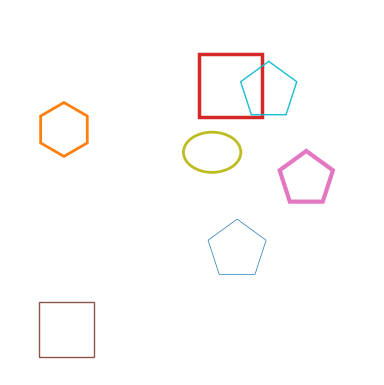[{"shape": "pentagon", "thickness": 0.5, "radius": 0.4, "center": [0.616, 0.352]}, {"shape": "hexagon", "thickness": 2, "radius": 0.35, "center": [0.166, 0.664]}, {"shape": "square", "thickness": 2.5, "radius": 0.41, "center": [0.597, 0.777]}, {"shape": "square", "thickness": 1, "radius": 0.36, "center": [0.173, 0.144]}, {"shape": "pentagon", "thickness": 3, "radius": 0.36, "center": [0.796, 0.535]}, {"shape": "oval", "thickness": 2, "radius": 0.37, "center": [0.551, 0.604]}, {"shape": "pentagon", "thickness": 1, "radius": 0.38, "center": [0.698, 0.764]}]